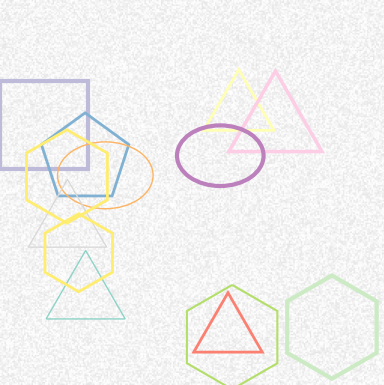[{"shape": "triangle", "thickness": 1, "radius": 0.59, "center": [0.222, 0.231]}, {"shape": "triangle", "thickness": 2, "radius": 0.53, "center": [0.62, 0.714]}, {"shape": "square", "thickness": 3, "radius": 0.57, "center": [0.114, 0.675]}, {"shape": "triangle", "thickness": 2, "radius": 0.51, "center": [0.592, 0.137]}, {"shape": "pentagon", "thickness": 2, "radius": 0.6, "center": [0.221, 0.588]}, {"shape": "oval", "thickness": 1, "radius": 0.62, "center": [0.274, 0.545]}, {"shape": "hexagon", "thickness": 1.5, "radius": 0.68, "center": [0.603, 0.124]}, {"shape": "triangle", "thickness": 2.5, "radius": 0.7, "center": [0.715, 0.676]}, {"shape": "triangle", "thickness": 1, "radius": 0.59, "center": [0.175, 0.417]}, {"shape": "oval", "thickness": 3, "radius": 0.56, "center": [0.572, 0.596]}, {"shape": "hexagon", "thickness": 3, "radius": 0.67, "center": [0.862, 0.15]}, {"shape": "hexagon", "thickness": 2, "radius": 0.51, "center": [0.204, 0.344]}, {"shape": "hexagon", "thickness": 2, "radius": 0.61, "center": [0.174, 0.542]}]